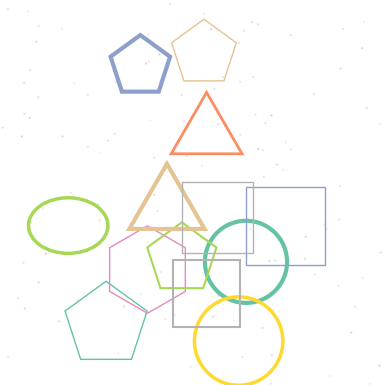[{"shape": "pentagon", "thickness": 1, "radius": 0.56, "center": [0.275, 0.157]}, {"shape": "circle", "thickness": 3, "radius": 0.53, "center": [0.639, 0.32]}, {"shape": "triangle", "thickness": 2, "radius": 0.53, "center": [0.537, 0.654]}, {"shape": "pentagon", "thickness": 3, "radius": 0.41, "center": [0.364, 0.828]}, {"shape": "square", "thickness": 1, "radius": 0.51, "center": [0.741, 0.413]}, {"shape": "hexagon", "thickness": 1, "radius": 0.57, "center": [0.383, 0.3]}, {"shape": "pentagon", "thickness": 1.5, "radius": 0.47, "center": [0.472, 0.328]}, {"shape": "oval", "thickness": 2.5, "radius": 0.52, "center": [0.177, 0.414]}, {"shape": "circle", "thickness": 2.5, "radius": 0.57, "center": [0.62, 0.114]}, {"shape": "pentagon", "thickness": 1, "radius": 0.44, "center": [0.53, 0.862]}, {"shape": "triangle", "thickness": 3, "radius": 0.56, "center": [0.434, 0.462]}, {"shape": "square", "thickness": 1, "radius": 0.46, "center": [0.564, 0.435]}, {"shape": "square", "thickness": 1.5, "radius": 0.43, "center": [0.537, 0.239]}]